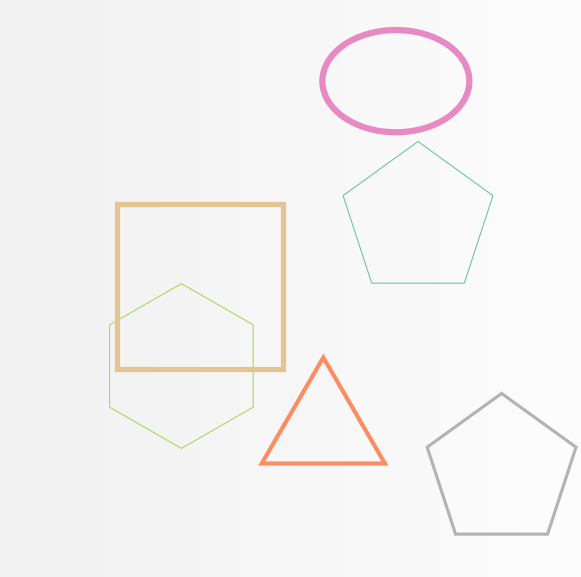[{"shape": "pentagon", "thickness": 0.5, "radius": 0.68, "center": [0.719, 0.619]}, {"shape": "triangle", "thickness": 2, "radius": 0.61, "center": [0.556, 0.258]}, {"shape": "oval", "thickness": 3, "radius": 0.63, "center": [0.681, 0.859]}, {"shape": "hexagon", "thickness": 0.5, "radius": 0.71, "center": [0.312, 0.365]}, {"shape": "square", "thickness": 2.5, "radius": 0.72, "center": [0.344, 0.503]}, {"shape": "pentagon", "thickness": 1.5, "radius": 0.67, "center": [0.863, 0.183]}]